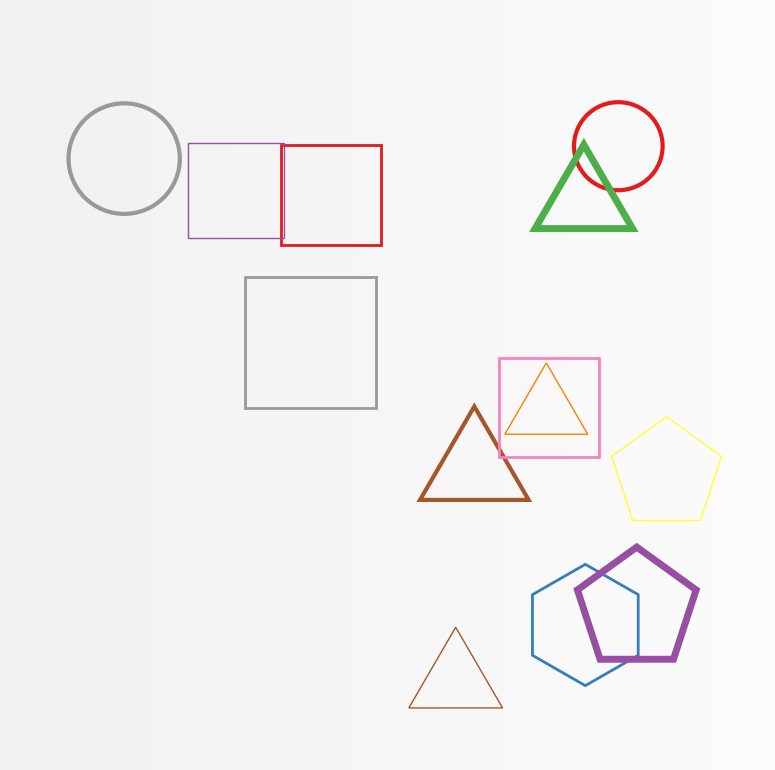[{"shape": "circle", "thickness": 1.5, "radius": 0.29, "center": [0.798, 0.81]}, {"shape": "square", "thickness": 1, "radius": 0.32, "center": [0.427, 0.747]}, {"shape": "hexagon", "thickness": 1, "radius": 0.39, "center": [0.755, 0.188]}, {"shape": "triangle", "thickness": 2.5, "radius": 0.36, "center": [0.753, 0.739]}, {"shape": "pentagon", "thickness": 2.5, "radius": 0.4, "center": [0.822, 0.209]}, {"shape": "square", "thickness": 0.5, "radius": 0.31, "center": [0.304, 0.753]}, {"shape": "triangle", "thickness": 0.5, "radius": 0.31, "center": [0.705, 0.467]}, {"shape": "pentagon", "thickness": 0.5, "radius": 0.37, "center": [0.86, 0.384]}, {"shape": "triangle", "thickness": 0.5, "radius": 0.35, "center": [0.588, 0.116]}, {"shape": "triangle", "thickness": 1.5, "radius": 0.4, "center": [0.612, 0.391]}, {"shape": "square", "thickness": 1, "radius": 0.32, "center": [0.708, 0.471]}, {"shape": "square", "thickness": 1, "radius": 0.42, "center": [0.401, 0.555]}, {"shape": "circle", "thickness": 1.5, "radius": 0.36, "center": [0.16, 0.794]}]